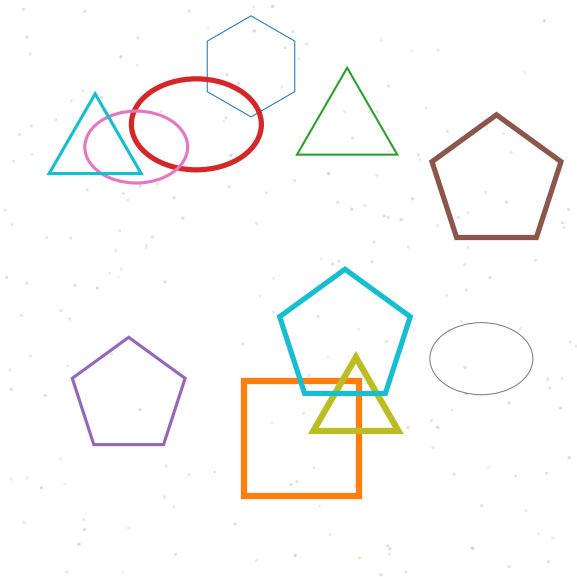[{"shape": "hexagon", "thickness": 0.5, "radius": 0.44, "center": [0.435, 0.884]}, {"shape": "square", "thickness": 3, "radius": 0.5, "center": [0.522, 0.24]}, {"shape": "triangle", "thickness": 1, "radius": 0.5, "center": [0.601, 0.781]}, {"shape": "oval", "thickness": 2.5, "radius": 0.56, "center": [0.34, 0.784]}, {"shape": "pentagon", "thickness": 1.5, "radius": 0.51, "center": [0.223, 0.312]}, {"shape": "pentagon", "thickness": 2.5, "radius": 0.59, "center": [0.86, 0.683]}, {"shape": "oval", "thickness": 1.5, "radius": 0.45, "center": [0.236, 0.745]}, {"shape": "oval", "thickness": 0.5, "radius": 0.45, "center": [0.834, 0.378]}, {"shape": "triangle", "thickness": 3, "radius": 0.43, "center": [0.616, 0.295]}, {"shape": "triangle", "thickness": 1.5, "radius": 0.46, "center": [0.165, 0.745]}, {"shape": "pentagon", "thickness": 2.5, "radius": 0.59, "center": [0.597, 0.414]}]